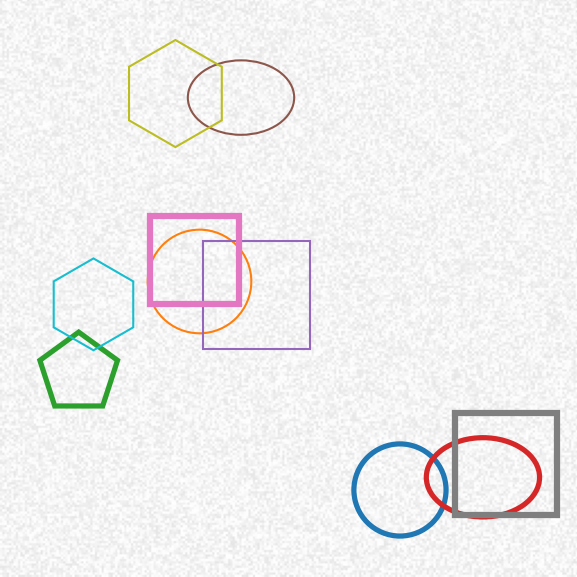[{"shape": "circle", "thickness": 2.5, "radius": 0.4, "center": [0.693, 0.151]}, {"shape": "circle", "thickness": 1, "radius": 0.45, "center": [0.345, 0.512]}, {"shape": "pentagon", "thickness": 2.5, "radius": 0.35, "center": [0.136, 0.353]}, {"shape": "oval", "thickness": 2.5, "radius": 0.49, "center": [0.836, 0.173]}, {"shape": "square", "thickness": 1, "radius": 0.47, "center": [0.444, 0.488]}, {"shape": "oval", "thickness": 1, "radius": 0.46, "center": [0.417, 0.83]}, {"shape": "square", "thickness": 3, "radius": 0.38, "center": [0.336, 0.549]}, {"shape": "square", "thickness": 3, "radius": 0.44, "center": [0.876, 0.196]}, {"shape": "hexagon", "thickness": 1, "radius": 0.46, "center": [0.304, 0.837]}, {"shape": "hexagon", "thickness": 1, "radius": 0.4, "center": [0.162, 0.472]}]